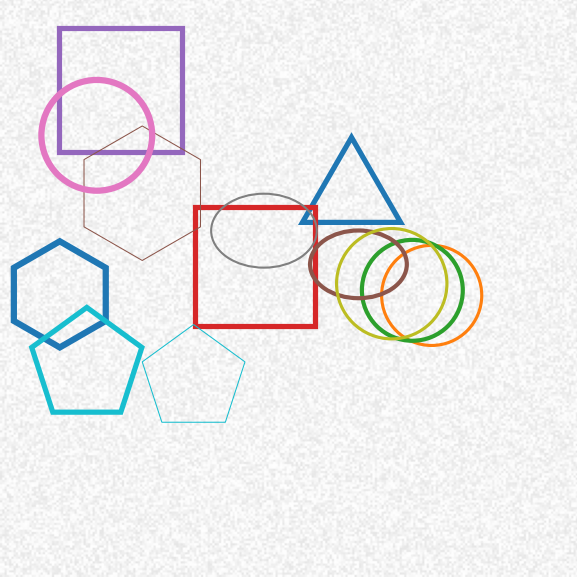[{"shape": "triangle", "thickness": 2.5, "radius": 0.49, "center": [0.609, 0.663]}, {"shape": "hexagon", "thickness": 3, "radius": 0.46, "center": [0.104, 0.489]}, {"shape": "circle", "thickness": 1.5, "radius": 0.43, "center": [0.747, 0.488]}, {"shape": "circle", "thickness": 2, "radius": 0.44, "center": [0.714, 0.496]}, {"shape": "square", "thickness": 2.5, "radius": 0.52, "center": [0.441, 0.538]}, {"shape": "square", "thickness": 2.5, "radius": 0.53, "center": [0.208, 0.843]}, {"shape": "oval", "thickness": 2, "radius": 0.42, "center": [0.621, 0.541]}, {"shape": "hexagon", "thickness": 0.5, "radius": 0.58, "center": [0.246, 0.665]}, {"shape": "circle", "thickness": 3, "radius": 0.48, "center": [0.168, 0.765]}, {"shape": "oval", "thickness": 1, "radius": 0.46, "center": [0.457, 0.6]}, {"shape": "circle", "thickness": 1.5, "radius": 0.48, "center": [0.678, 0.508]}, {"shape": "pentagon", "thickness": 2.5, "radius": 0.5, "center": [0.15, 0.367]}, {"shape": "pentagon", "thickness": 0.5, "radius": 0.47, "center": [0.335, 0.344]}]